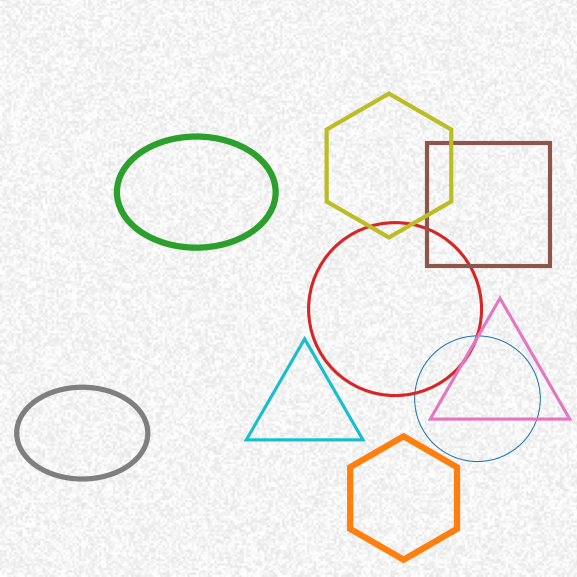[{"shape": "circle", "thickness": 0.5, "radius": 0.54, "center": [0.827, 0.309]}, {"shape": "hexagon", "thickness": 3, "radius": 0.53, "center": [0.699, 0.137]}, {"shape": "oval", "thickness": 3, "radius": 0.69, "center": [0.34, 0.666]}, {"shape": "circle", "thickness": 1.5, "radius": 0.75, "center": [0.684, 0.464]}, {"shape": "square", "thickness": 2, "radius": 0.53, "center": [0.846, 0.645]}, {"shape": "triangle", "thickness": 1.5, "radius": 0.7, "center": [0.866, 0.343]}, {"shape": "oval", "thickness": 2.5, "radius": 0.57, "center": [0.142, 0.249]}, {"shape": "hexagon", "thickness": 2, "radius": 0.62, "center": [0.673, 0.713]}, {"shape": "triangle", "thickness": 1.5, "radius": 0.58, "center": [0.528, 0.296]}]